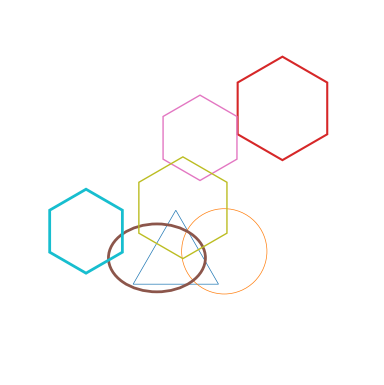[{"shape": "triangle", "thickness": 0.5, "radius": 0.64, "center": [0.457, 0.326]}, {"shape": "circle", "thickness": 0.5, "radius": 0.55, "center": [0.583, 0.347]}, {"shape": "hexagon", "thickness": 1.5, "radius": 0.67, "center": [0.734, 0.718]}, {"shape": "oval", "thickness": 2, "radius": 0.63, "center": [0.408, 0.33]}, {"shape": "hexagon", "thickness": 1, "radius": 0.55, "center": [0.52, 0.642]}, {"shape": "hexagon", "thickness": 1, "radius": 0.66, "center": [0.475, 0.46]}, {"shape": "hexagon", "thickness": 2, "radius": 0.55, "center": [0.223, 0.399]}]